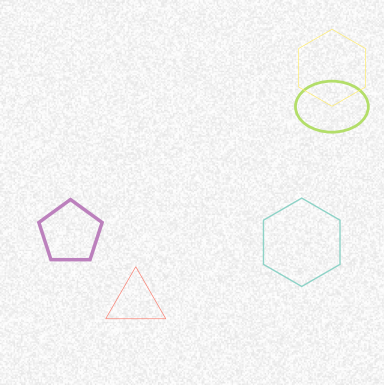[{"shape": "hexagon", "thickness": 1, "radius": 0.57, "center": [0.784, 0.371]}, {"shape": "triangle", "thickness": 0.5, "radius": 0.45, "center": [0.353, 0.217]}, {"shape": "oval", "thickness": 2, "radius": 0.47, "center": [0.862, 0.723]}, {"shape": "pentagon", "thickness": 2.5, "radius": 0.43, "center": [0.183, 0.395]}, {"shape": "hexagon", "thickness": 0.5, "radius": 0.5, "center": [0.862, 0.824]}]